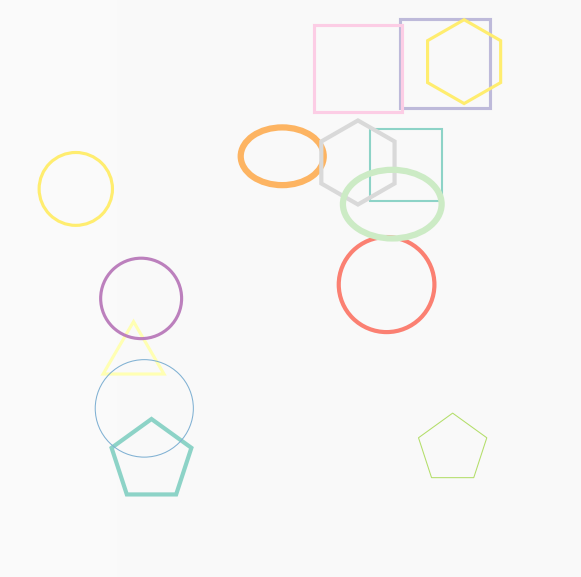[{"shape": "square", "thickness": 1, "radius": 0.31, "center": [0.699, 0.713]}, {"shape": "pentagon", "thickness": 2, "radius": 0.36, "center": [0.261, 0.201]}, {"shape": "triangle", "thickness": 1.5, "radius": 0.3, "center": [0.23, 0.382]}, {"shape": "square", "thickness": 1.5, "radius": 0.38, "center": [0.765, 0.889]}, {"shape": "circle", "thickness": 2, "radius": 0.41, "center": [0.665, 0.506]}, {"shape": "circle", "thickness": 0.5, "radius": 0.42, "center": [0.248, 0.292]}, {"shape": "oval", "thickness": 3, "radius": 0.36, "center": [0.486, 0.729]}, {"shape": "pentagon", "thickness": 0.5, "radius": 0.31, "center": [0.779, 0.222]}, {"shape": "square", "thickness": 1.5, "radius": 0.38, "center": [0.616, 0.88]}, {"shape": "hexagon", "thickness": 2, "radius": 0.36, "center": [0.616, 0.718]}, {"shape": "circle", "thickness": 1.5, "radius": 0.35, "center": [0.243, 0.482]}, {"shape": "oval", "thickness": 3, "radius": 0.42, "center": [0.675, 0.646]}, {"shape": "hexagon", "thickness": 1.5, "radius": 0.36, "center": [0.798, 0.892]}, {"shape": "circle", "thickness": 1.5, "radius": 0.32, "center": [0.13, 0.672]}]